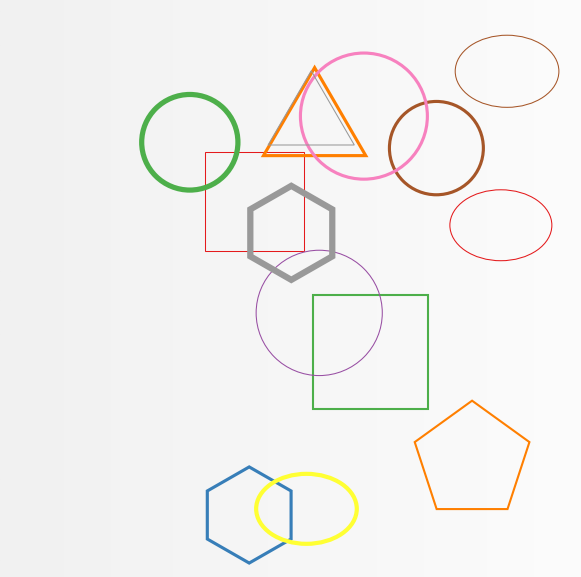[{"shape": "square", "thickness": 0.5, "radius": 0.43, "center": [0.438, 0.65]}, {"shape": "oval", "thickness": 0.5, "radius": 0.44, "center": [0.862, 0.609]}, {"shape": "hexagon", "thickness": 1.5, "radius": 0.42, "center": [0.429, 0.107]}, {"shape": "square", "thickness": 1, "radius": 0.49, "center": [0.637, 0.389]}, {"shape": "circle", "thickness": 2.5, "radius": 0.41, "center": [0.327, 0.753]}, {"shape": "circle", "thickness": 0.5, "radius": 0.54, "center": [0.549, 0.457]}, {"shape": "triangle", "thickness": 1.5, "radius": 0.51, "center": [0.541, 0.78]}, {"shape": "pentagon", "thickness": 1, "radius": 0.52, "center": [0.812, 0.202]}, {"shape": "oval", "thickness": 2, "radius": 0.43, "center": [0.527, 0.118]}, {"shape": "oval", "thickness": 0.5, "radius": 0.45, "center": [0.872, 0.876]}, {"shape": "circle", "thickness": 1.5, "radius": 0.4, "center": [0.751, 0.743]}, {"shape": "circle", "thickness": 1.5, "radius": 0.55, "center": [0.626, 0.798]}, {"shape": "triangle", "thickness": 0.5, "radius": 0.43, "center": [0.535, 0.791]}, {"shape": "hexagon", "thickness": 3, "radius": 0.41, "center": [0.501, 0.596]}]